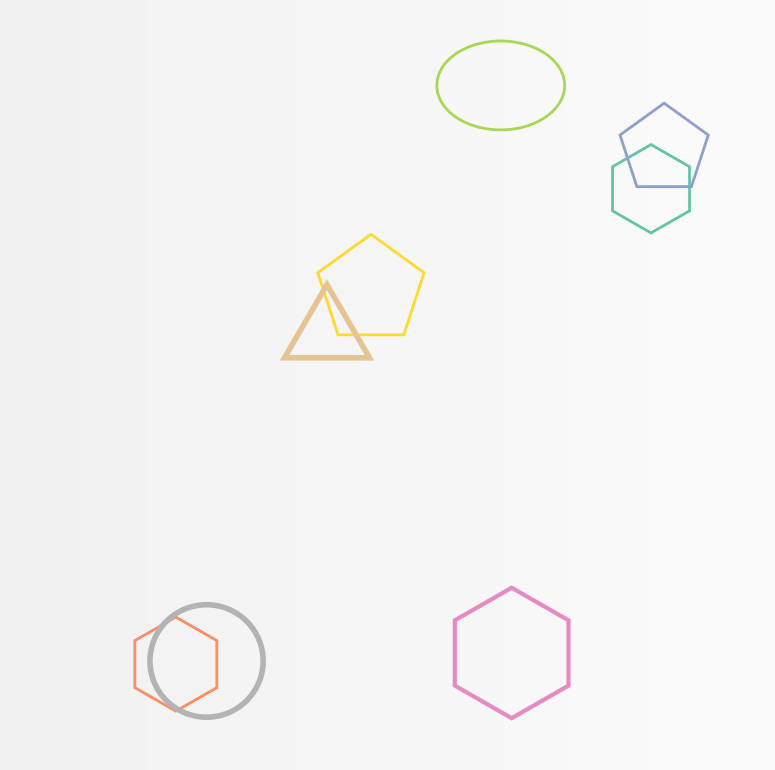[{"shape": "hexagon", "thickness": 1, "radius": 0.29, "center": [0.84, 0.755]}, {"shape": "hexagon", "thickness": 1, "radius": 0.31, "center": [0.227, 0.138]}, {"shape": "pentagon", "thickness": 1, "radius": 0.3, "center": [0.857, 0.806]}, {"shape": "hexagon", "thickness": 1.5, "radius": 0.42, "center": [0.66, 0.152]}, {"shape": "oval", "thickness": 1, "radius": 0.41, "center": [0.646, 0.889]}, {"shape": "pentagon", "thickness": 1, "radius": 0.36, "center": [0.479, 0.624]}, {"shape": "triangle", "thickness": 2, "radius": 0.32, "center": [0.422, 0.567]}, {"shape": "circle", "thickness": 2, "radius": 0.37, "center": [0.267, 0.142]}]